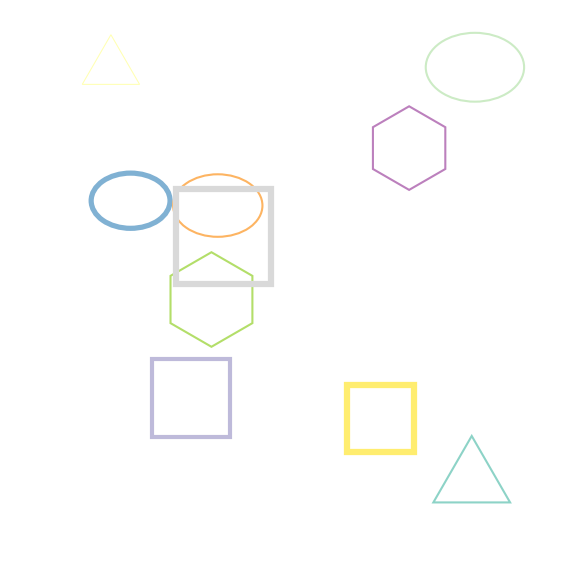[{"shape": "triangle", "thickness": 1, "radius": 0.38, "center": [0.817, 0.167]}, {"shape": "triangle", "thickness": 0.5, "radius": 0.29, "center": [0.192, 0.882]}, {"shape": "square", "thickness": 2, "radius": 0.34, "center": [0.33, 0.309]}, {"shape": "oval", "thickness": 2.5, "radius": 0.34, "center": [0.226, 0.652]}, {"shape": "oval", "thickness": 1, "radius": 0.39, "center": [0.377, 0.643]}, {"shape": "hexagon", "thickness": 1, "radius": 0.41, "center": [0.366, 0.481]}, {"shape": "square", "thickness": 3, "radius": 0.41, "center": [0.388, 0.59]}, {"shape": "hexagon", "thickness": 1, "radius": 0.36, "center": [0.708, 0.743]}, {"shape": "oval", "thickness": 1, "radius": 0.43, "center": [0.822, 0.883]}, {"shape": "square", "thickness": 3, "radius": 0.29, "center": [0.658, 0.275]}]